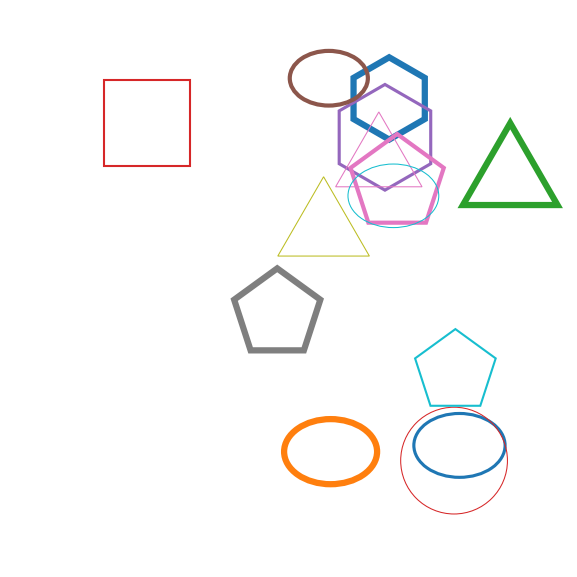[{"shape": "oval", "thickness": 1.5, "radius": 0.39, "center": [0.796, 0.228]}, {"shape": "hexagon", "thickness": 3, "radius": 0.36, "center": [0.674, 0.829]}, {"shape": "oval", "thickness": 3, "radius": 0.4, "center": [0.572, 0.217]}, {"shape": "triangle", "thickness": 3, "radius": 0.47, "center": [0.884, 0.691]}, {"shape": "square", "thickness": 1, "radius": 0.37, "center": [0.255, 0.787]}, {"shape": "circle", "thickness": 0.5, "radius": 0.46, "center": [0.786, 0.202]}, {"shape": "hexagon", "thickness": 1.5, "radius": 0.46, "center": [0.667, 0.761]}, {"shape": "oval", "thickness": 2, "radius": 0.34, "center": [0.569, 0.864]}, {"shape": "pentagon", "thickness": 2, "radius": 0.42, "center": [0.688, 0.682]}, {"shape": "triangle", "thickness": 0.5, "radius": 0.43, "center": [0.656, 0.719]}, {"shape": "pentagon", "thickness": 3, "radius": 0.39, "center": [0.48, 0.456]}, {"shape": "triangle", "thickness": 0.5, "radius": 0.46, "center": [0.56, 0.602]}, {"shape": "pentagon", "thickness": 1, "radius": 0.37, "center": [0.789, 0.356]}, {"shape": "oval", "thickness": 0.5, "radius": 0.39, "center": [0.681, 0.66]}]